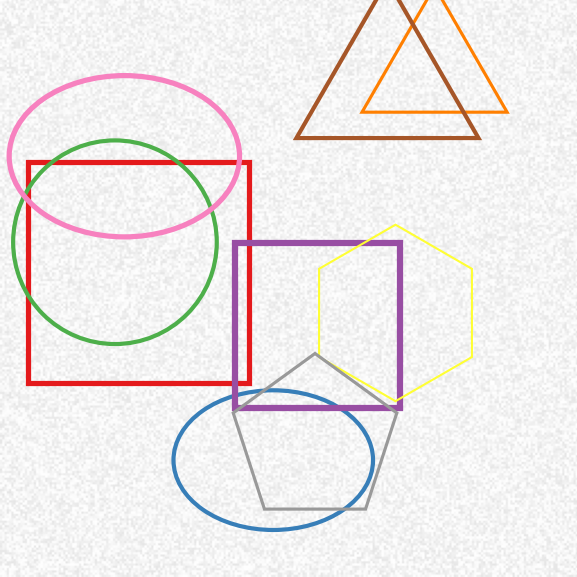[{"shape": "square", "thickness": 2.5, "radius": 0.96, "center": [0.24, 0.527]}, {"shape": "oval", "thickness": 2, "radius": 0.86, "center": [0.473, 0.202]}, {"shape": "circle", "thickness": 2, "radius": 0.88, "center": [0.199, 0.58]}, {"shape": "square", "thickness": 3, "radius": 0.71, "center": [0.55, 0.436]}, {"shape": "triangle", "thickness": 1.5, "radius": 0.73, "center": [0.753, 0.877]}, {"shape": "hexagon", "thickness": 1, "radius": 0.76, "center": [0.685, 0.457]}, {"shape": "triangle", "thickness": 2, "radius": 0.91, "center": [0.671, 0.851]}, {"shape": "oval", "thickness": 2.5, "radius": 1.0, "center": [0.215, 0.729]}, {"shape": "pentagon", "thickness": 1.5, "radius": 0.74, "center": [0.545, 0.238]}]